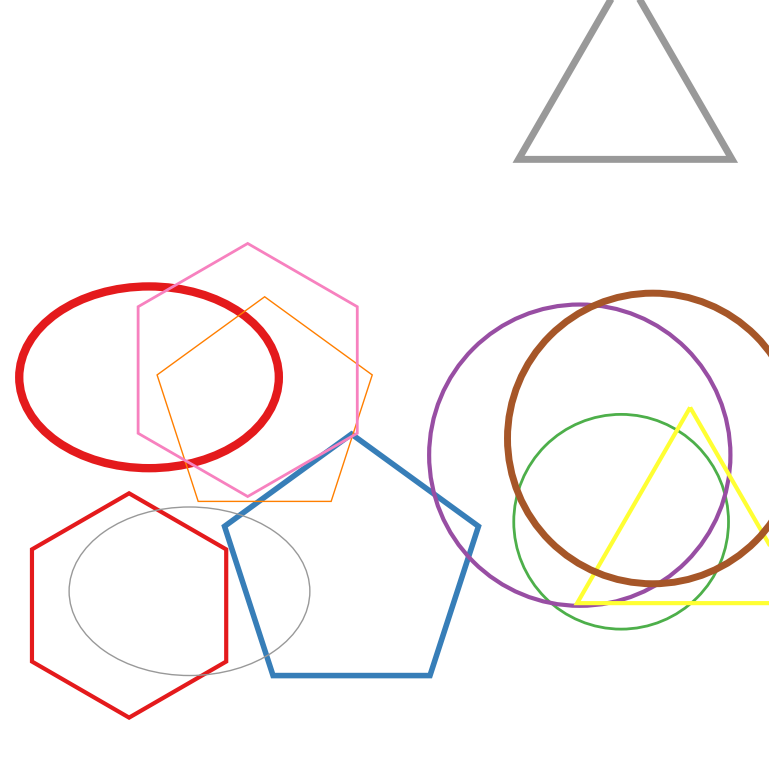[{"shape": "oval", "thickness": 3, "radius": 0.84, "center": [0.194, 0.51]}, {"shape": "hexagon", "thickness": 1.5, "radius": 0.73, "center": [0.168, 0.214]}, {"shape": "pentagon", "thickness": 2, "radius": 0.87, "center": [0.457, 0.263]}, {"shape": "circle", "thickness": 1, "radius": 0.7, "center": [0.807, 0.322]}, {"shape": "circle", "thickness": 1.5, "radius": 0.98, "center": [0.753, 0.409]}, {"shape": "pentagon", "thickness": 0.5, "radius": 0.73, "center": [0.344, 0.468]}, {"shape": "triangle", "thickness": 1.5, "radius": 0.85, "center": [0.896, 0.301]}, {"shape": "circle", "thickness": 2.5, "radius": 0.94, "center": [0.848, 0.431]}, {"shape": "hexagon", "thickness": 1, "radius": 0.82, "center": [0.322, 0.519]}, {"shape": "oval", "thickness": 0.5, "radius": 0.78, "center": [0.246, 0.232]}, {"shape": "triangle", "thickness": 2.5, "radius": 0.8, "center": [0.812, 0.873]}]